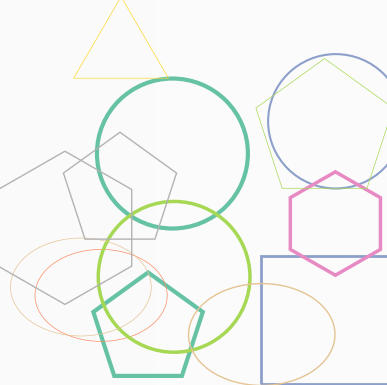[{"shape": "pentagon", "thickness": 3, "radius": 0.74, "center": [0.382, 0.144]}, {"shape": "circle", "thickness": 3, "radius": 0.97, "center": [0.445, 0.601]}, {"shape": "oval", "thickness": 0.5, "radius": 0.85, "center": [0.261, 0.233]}, {"shape": "square", "thickness": 2, "radius": 0.83, "center": [0.838, 0.169]}, {"shape": "circle", "thickness": 1.5, "radius": 0.87, "center": [0.866, 0.685]}, {"shape": "hexagon", "thickness": 2.5, "radius": 0.67, "center": [0.865, 0.419]}, {"shape": "pentagon", "thickness": 0.5, "radius": 0.93, "center": [0.838, 0.662]}, {"shape": "circle", "thickness": 2.5, "radius": 0.98, "center": [0.449, 0.281]}, {"shape": "triangle", "thickness": 0.5, "radius": 0.71, "center": [0.312, 0.868]}, {"shape": "oval", "thickness": 1, "radius": 0.94, "center": [0.676, 0.131]}, {"shape": "oval", "thickness": 0.5, "radius": 0.91, "center": [0.209, 0.254]}, {"shape": "pentagon", "thickness": 1, "radius": 0.77, "center": [0.31, 0.503]}, {"shape": "hexagon", "thickness": 1, "radius": 0.99, "center": [0.168, 0.408]}]